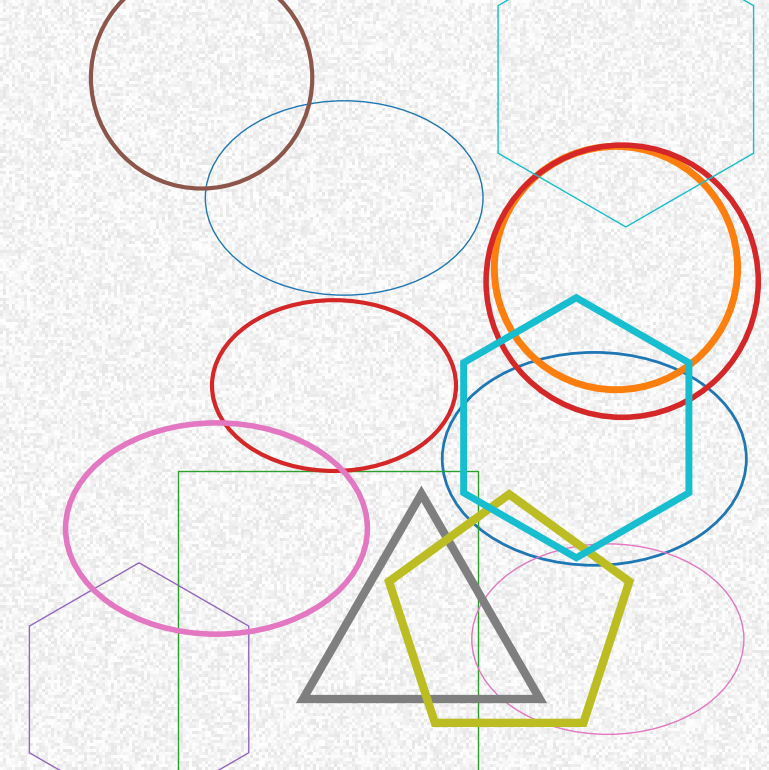[{"shape": "oval", "thickness": 1, "radius": 0.99, "center": [0.772, 0.404]}, {"shape": "oval", "thickness": 0.5, "radius": 0.9, "center": [0.447, 0.743]}, {"shape": "circle", "thickness": 2.5, "radius": 0.79, "center": [0.8, 0.652]}, {"shape": "square", "thickness": 0.5, "radius": 0.98, "center": [0.426, 0.192]}, {"shape": "oval", "thickness": 1.5, "radius": 0.79, "center": [0.434, 0.499]}, {"shape": "circle", "thickness": 2, "radius": 0.88, "center": [0.808, 0.635]}, {"shape": "hexagon", "thickness": 0.5, "radius": 0.82, "center": [0.181, 0.105]}, {"shape": "circle", "thickness": 1.5, "radius": 0.72, "center": [0.262, 0.899]}, {"shape": "oval", "thickness": 0.5, "radius": 0.88, "center": [0.789, 0.17]}, {"shape": "oval", "thickness": 2, "radius": 0.98, "center": [0.281, 0.314]}, {"shape": "triangle", "thickness": 3, "radius": 0.89, "center": [0.547, 0.181]}, {"shape": "pentagon", "thickness": 3, "radius": 0.82, "center": [0.661, 0.194]}, {"shape": "hexagon", "thickness": 0.5, "radius": 0.96, "center": [0.813, 0.897]}, {"shape": "hexagon", "thickness": 2.5, "radius": 0.84, "center": [0.748, 0.444]}]